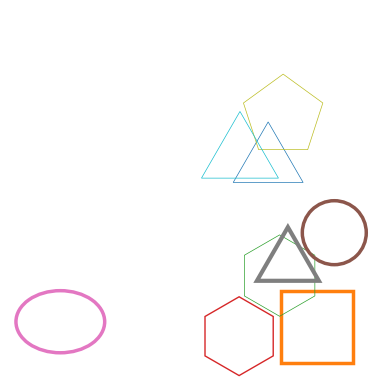[{"shape": "triangle", "thickness": 0.5, "radius": 0.52, "center": [0.697, 0.578]}, {"shape": "square", "thickness": 2.5, "radius": 0.46, "center": [0.823, 0.151]}, {"shape": "hexagon", "thickness": 0.5, "radius": 0.53, "center": [0.726, 0.284]}, {"shape": "hexagon", "thickness": 1, "radius": 0.51, "center": [0.621, 0.127]}, {"shape": "circle", "thickness": 2.5, "radius": 0.42, "center": [0.868, 0.396]}, {"shape": "oval", "thickness": 2.5, "radius": 0.58, "center": [0.157, 0.164]}, {"shape": "triangle", "thickness": 3, "radius": 0.46, "center": [0.748, 0.317]}, {"shape": "pentagon", "thickness": 0.5, "radius": 0.54, "center": [0.735, 0.699]}, {"shape": "triangle", "thickness": 0.5, "radius": 0.58, "center": [0.623, 0.595]}]